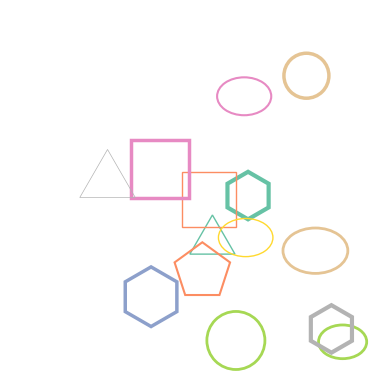[{"shape": "hexagon", "thickness": 3, "radius": 0.31, "center": [0.644, 0.492]}, {"shape": "triangle", "thickness": 1, "radius": 0.34, "center": [0.552, 0.374]}, {"shape": "pentagon", "thickness": 1.5, "radius": 0.38, "center": [0.526, 0.295]}, {"shape": "square", "thickness": 1, "radius": 0.35, "center": [0.543, 0.481]}, {"shape": "hexagon", "thickness": 2.5, "radius": 0.39, "center": [0.392, 0.229]}, {"shape": "square", "thickness": 2.5, "radius": 0.38, "center": [0.416, 0.561]}, {"shape": "oval", "thickness": 1.5, "radius": 0.35, "center": [0.634, 0.75]}, {"shape": "oval", "thickness": 2, "radius": 0.31, "center": [0.89, 0.112]}, {"shape": "circle", "thickness": 2, "radius": 0.38, "center": [0.613, 0.116]}, {"shape": "oval", "thickness": 1, "radius": 0.35, "center": [0.638, 0.383]}, {"shape": "circle", "thickness": 2.5, "radius": 0.29, "center": [0.796, 0.803]}, {"shape": "oval", "thickness": 2, "radius": 0.42, "center": [0.819, 0.349]}, {"shape": "hexagon", "thickness": 3, "radius": 0.31, "center": [0.861, 0.146]}, {"shape": "triangle", "thickness": 0.5, "radius": 0.42, "center": [0.279, 0.529]}]